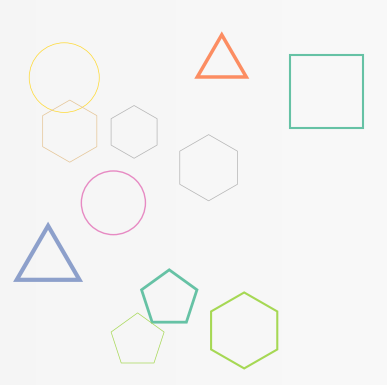[{"shape": "pentagon", "thickness": 2, "radius": 0.38, "center": [0.437, 0.224]}, {"shape": "square", "thickness": 1.5, "radius": 0.47, "center": [0.843, 0.763]}, {"shape": "triangle", "thickness": 2.5, "radius": 0.37, "center": [0.572, 0.837]}, {"shape": "triangle", "thickness": 3, "radius": 0.47, "center": [0.124, 0.32]}, {"shape": "circle", "thickness": 1, "radius": 0.41, "center": [0.293, 0.473]}, {"shape": "pentagon", "thickness": 0.5, "radius": 0.36, "center": [0.355, 0.115]}, {"shape": "hexagon", "thickness": 1.5, "radius": 0.49, "center": [0.63, 0.142]}, {"shape": "circle", "thickness": 0.5, "radius": 0.45, "center": [0.166, 0.798]}, {"shape": "hexagon", "thickness": 0.5, "radius": 0.4, "center": [0.18, 0.659]}, {"shape": "hexagon", "thickness": 0.5, "radius": 0.34, "center": [0.346, 0.657]}, {"shape": "hexagon", "thickness": 0.5, "radius": 0.43, "center": [0.538, 0.564]}]